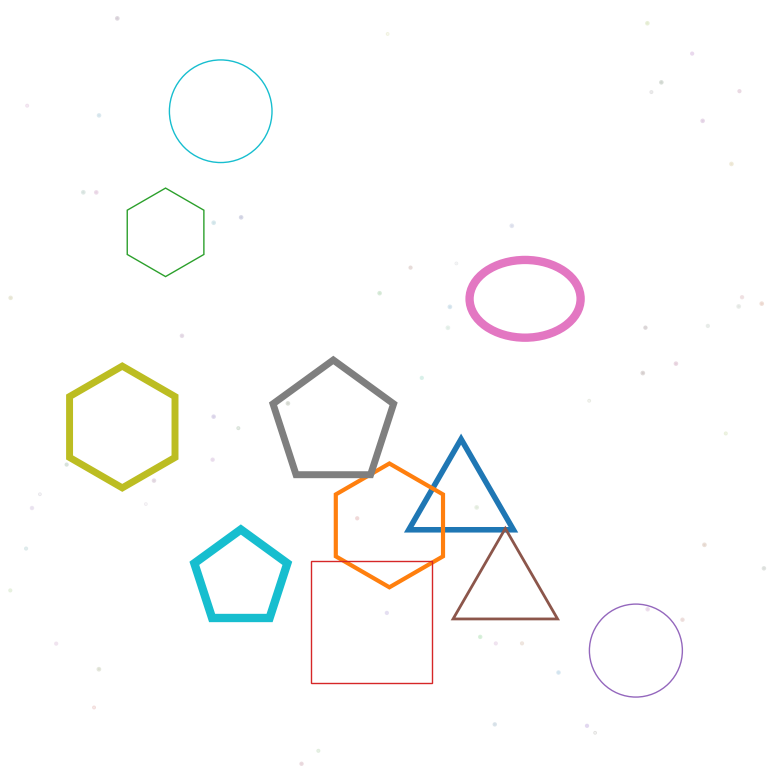[{"shape": "triangle", "thickness": 2, "radius": 0.39, "center": [0.599, 0.351]}, {"shape": "hexagon", "thickness": 1.5, "radius": 0.4, "center": [0.506, 0.318]}, {"shape": "hexagon", "thickness": 0.5, "radius": 0.29, "center": [0.215, 0.698]}, {"shape": "square", "thickness": 0.5, "radius": 0.39, "center": [0.483, 0.192]}, {"shape": "circle", "thickness": 0.5, "radius": 0.3, "center": [0.826, 0.155]}, {"shape": "triangle", "thickness": 1, "radius": 0.39, "center": [0.656, 0.235]}, {"shape": "oval", "thickness": 3, "radius": 0.36, "center": [0.682, 0.612]}, {"shape": "pentagon", "thickness": 2.5, "radius": 0.41, "center": [0.433, 0.45]}, {"shape": "hexagon", "thickness": 2.5, "radius": 0.4, "center": [0.159, 0.445]}, {"shape": "pentagon", "thickness": 3, "radius": 0.32, "center": [0.313, 0.249]}, {"shape": "circle", "thickness": 0.5, "radius": 0.33, "center": [0.287, 0.856]}]